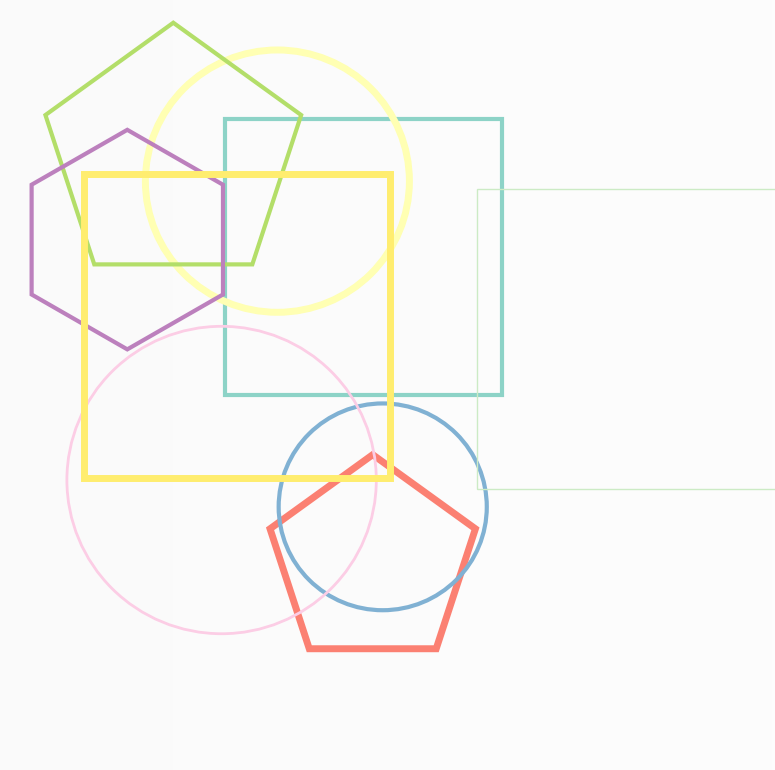[{"shape": "square", "thickness": 1.5, "radius": 0.89, "center": [0.469, 0.666]}, {"shape": "circle", "thickness": 2.5, "radius": 0.85, "center": [0.358, 0.765]}, {"shape": "pentagon", "thickness": 2.5, "radius": 0.7, "center": [0.481, 0.27]}, {"shape": "circle", "thickness": 1.5, "radius": 0.67, "center": [0.494, 0.342]}, {"shape": "pentagon", "thickness": 1.5, "radius": 0.87, "center": [0.224, 0.797]}, {"shape": "circle", "thickness": 1, "radius": 1.0, "center": [0.286, 0.377]}, {"shape": "hexagon", "thickness": 1.5, "radius": 0.71, "center": [0.164, 0.689]}, {"shape": "square", "thickness": 0.5, "radius": 0.97, "center": [0.81, 0.56]}, {"shape": "square", "thickness": 2.5, "radius": 0.99, "center": [0.306, 0.577]}]